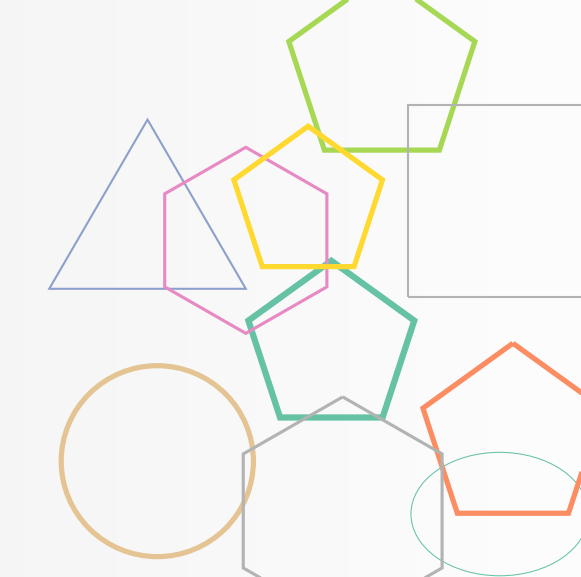[{"shape": "oval", "thickness": 0.5, "radius": 0.76, "center": [0.86, 0.109]}, {"shape": "pentagon", "thickness": 3, "radius": 0.75, "center": [0.57, 0.398]}, {"shape": "pentagon", "thickness": 2.5, "radius": 0.81, "center": [0.882, 0.242]}, {"shape": "triangle", "thickness": 1, "radius": 0.98, "center": [0.254, 0.597]}, {"shape": "hexagon", "thickness": 1.5, "radius": 0.81, "center": [0.423, 0.583]}, {"shape": "pentagon", "thickness": 2.5, "radius": 0.84, "center": [0.657, 0.875]}, {"shape": "pentagon", "thickness": 2.5, "radius": 0.67, "center": [0.53, 0.646]}, {"shape": "circle", "thickness": 2.5, "radius": 0.83, "center": [0.271, 0.201]}, {"shape": "hexagon", "thickness": 1.5, "radius": 0.99, "center": [0.59, 0.114]}, {"shape": "square", "thickness": 1, "radius": 0.83, "center": [0.869, 0.651]}]